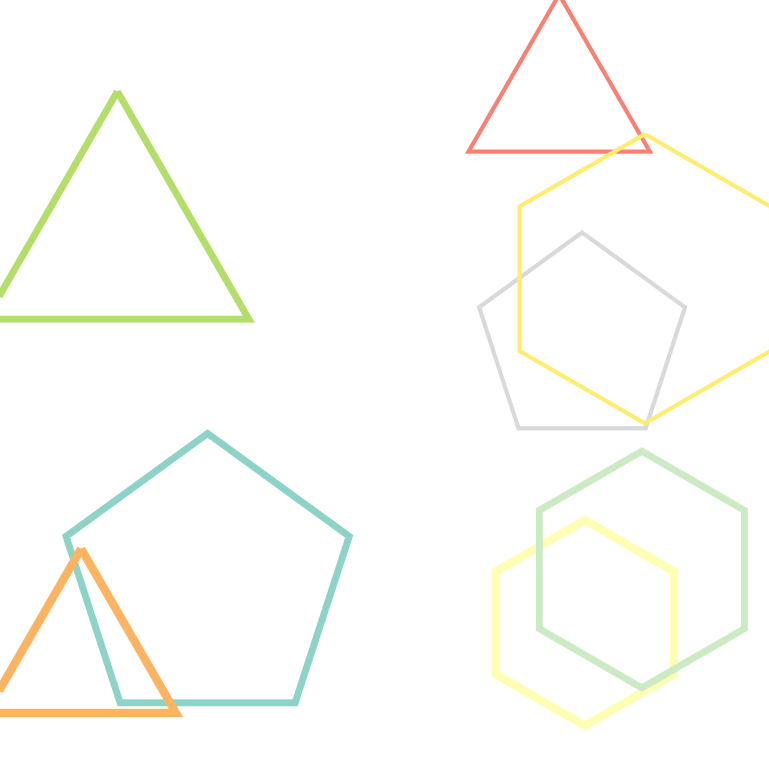[{"shape": "pentagon", "thickness": 2.5, "radius": 0.97, "center": [0.27, 0.244]}, {"shape": "hexagon", "thickness": 3, "radius": 0.67, "center": [0.759, 0.191]}, {"shape": "triangle", "thickness": 1.5, "radius": 0.68, "center": [0.726, 0.871]}, {"shape": "triangle", "thickness": 3, "radius": 0.71, "center": [0.105, 0.145]}, {"shape": "triangle", "thickness": 2.5, "radius": 0.99, "center": [0.152, 0.684]}, {"shape": "pentagon", "thickness": 1.5, "radius": 0.7, "center": [0.756, 0.558]}, {"shape": "hexagon", "thickness": 2.5, "radius": 0.77, "center": [0.834, 0.26]}, {"shape": "hexagon", "thickness": 1.5, "radius": 0.94, "center": [0.837, 0.638]}]